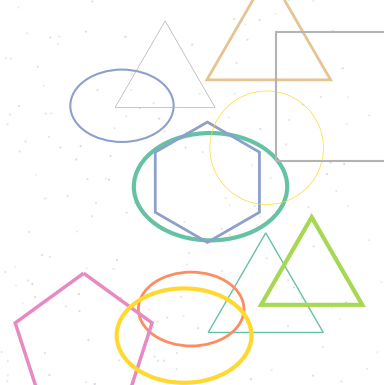[{"shape": "triangle", "thickness": 1, "radius": 0.86, "center": [0.69, 0.223]}, {"shape": "oval", "thickness": 3, "radius": 1.0, "center": [0.547, 0.515]}, {"shape": "oval", "thickness": 2, "radius": 0.69, "center": [0.497, 0.197]}, {"shape": "hexagon", "thickness": 2, "radius": 0.78, "center": [0.539, 0.527]}, {"shape": "oval", "thickness": 1.5, "radius": 0.67, "center": [0.317, 0.725]}, {"shape": "pentagon", "thickness": 2.5, "radius": 0.93, "center": [0.217, 0.103]}, {"shape": "triangle", "thickness": 3, "radius": 0.76, "center": [0.81, 0.284]}, {"shape": "oval", "thickness": 3, "radius": 0.88, "center": [0.478, 0.128]}, {"shape": "circle", "thickness": 0.5, "radius": 0.74, "center": [0.693, 0.616]}, {"shape": "triangle", "thickness": 2, "radius": 0.93, "center": [0.698, 0.885]}, {"shape": "square", "thickness": 1.5, "radius": 0.84, "center": [0.884, 0.75]}, {"shape": "triangle", "thickness": 0.5, "radius": 0.75, "center": [0.429, 0.796]}]